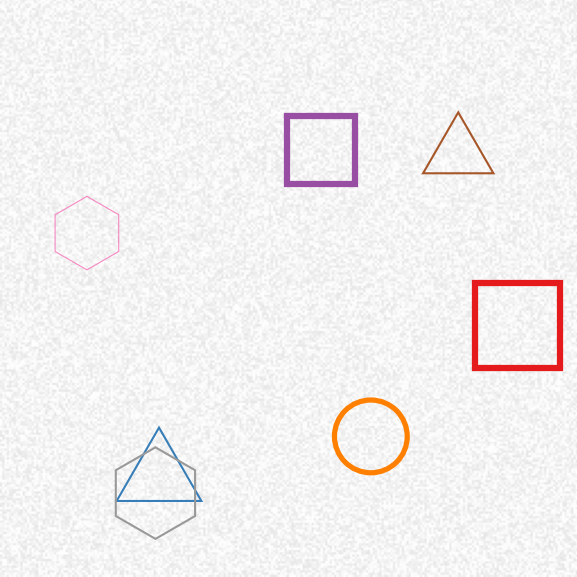[{"shape": "square", "thickness": 3, "radius": 0.37, "center": [0.897, 0.435]}, {"shape": "triangle", "thickness": 1, "radius": 0.42, "center": [0.275, 0.174]}, {"shape": "square", "thickness": 3, "radius": 0.3, "center": [0.555, 0.74]}, {"shape": "circle", "thickness": 2.5, "radius": 0.31, "center": [0.642, 0.243]}, {"shape": "triangle", "thickness": 1, "radius": 0.35, "center": [0.793, 0.734]}, {"shape": "hexagon", "thickness": 0.5, "radius": 0.32, "center": [0.15, 0.595]}, {"shape": "hexagon", "thickness": 1, "radius": 0.4, "center": [0.269, 0.145]}]